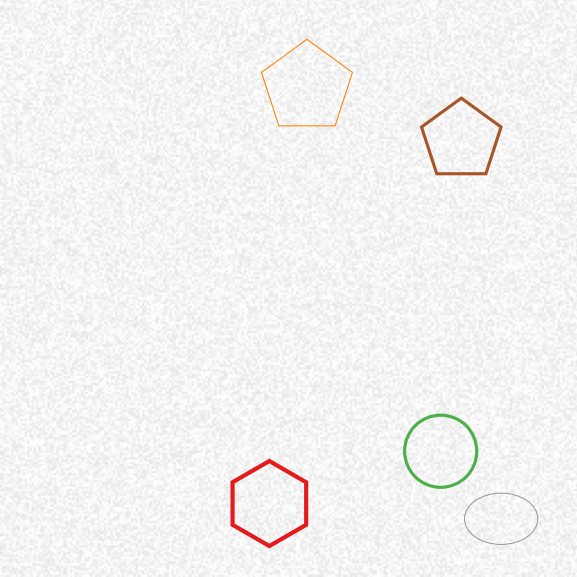[{"shape": "hexagon", "thickness": 2, "radius": 0.37, "center": [0.466, 0.127]}, {"shape": "circle", "thickness": 1.5, "radius": 0.31, "center": [0.763, 0.218]}, {"shape": "pentagon", "thickness": 0.5, "radius": 0.41, "center": [0.532, 0.848]}, {"shape": "pentagon", "thickness": 1.5, "radius": 0.36, "center": [0.799, 0.757]}, {"shape": "oval", "thickness": 0.5, "radius": 0.32, "center": [0.868, 0.101]}]